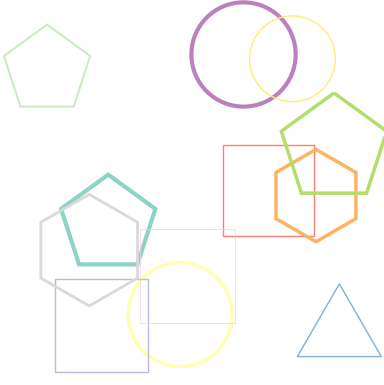[{"shape": "pentagon", "thickness": 3, "radius": 0.64, "center": [0.281, 0.418]}, {"shape": "circle", "thickness": 2.5, "radius": 0.68, "center": [0.468, 0.183]}, {"shape": "square", "thickness": 1, "radius": 0.6, "center": [0.264, 0.155]}, {"shape": "square", "thickness": 1, "radius": 0.59, "center": [0.697, 0.506]}, {"shape": "triangle", "thickness": 1, "radius": 0.63, "center": [0.881, 0.137]}, {"shape": "hexagon", "thickness": 2.5, "radius": 0.6, "center": [0.821, 0.492]}, {"shape": "pentagon", "thickness": 2.5, "radius": 0.72, "center": [0.868, 0.615]}, {"shape": "square", "thickness": 0.5, "radius": 0.62, "center": [0.487, 0.283]}, {"shape": "hexagon", "thickness": 2, "radius": 0.72, "center": [0.232, 0.35]}, {"shape": "circle", "thickness": 3, "radius": 0.68, "center": [0.633, 0.859]}, {"shape": "pentagon", "thickness": 1.5, "radius": 0.59, "center": [0.122, 0.818]}, {"shape": "circle", "thickness": 1, "radius": 0.56, "center": [0.76, 0.847]}]